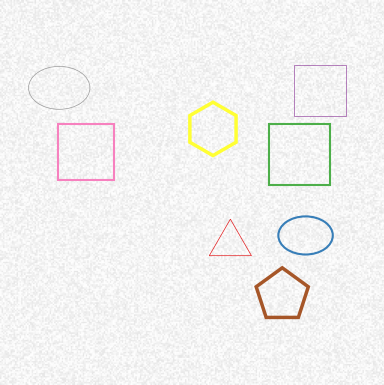[{"shape": "triangle", "thickness": 0.5, "radius": 0.32, "center": [0.598, 0.367]}, {"shape": "oval", "thickness": 1.5, "radius": 0.35, "center": [0.794, 0.388]}, {"shape": "square", "thickness": 1.5, "radius": 0.4, "center": [0.777, 0.599]}, {"shape": "square", "thickness": 0.5, "radius": 0.33, "center": [0.831, 0.765]}, {"shape": "hexagon", "thickness": 2.5, "radius": 0.35, "center": [0.553, 0.665]}, {"shape": "pentagon", "thickness": 2.5, "radius": 0.36, "center": [0.733, 0.233]}, {"shape": "square", "thickness": 1.5, "radius": 0.37, "center": [0.223, 0.605]}, {"shape": "oval", "thickness": 0.5, "radius": 0.4, "center": [0.154, 0.772]}]